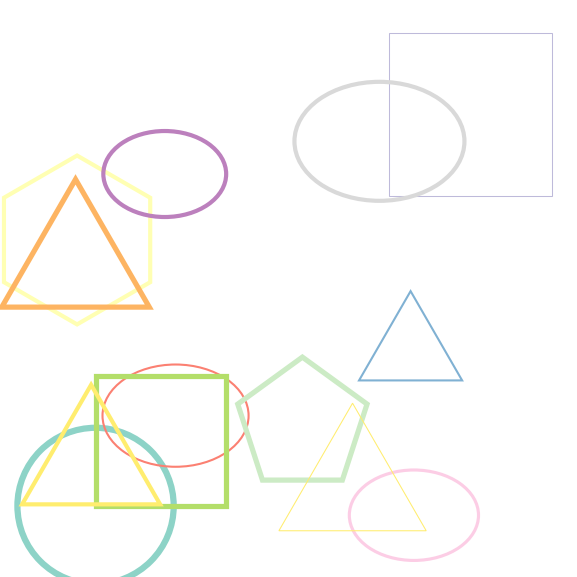[{"shape": "circle", "thickness": 3, "radius": 0.68, "center": [0.165, 0.123]}, {"shape": "hexagon", "thickness": 2, "radius": 0.73, "center": [0.133, 0.584]}, {"shape": "square", "thickness": 0.5, "radius": 0.71, "center": [0.815, 0.801]}, {"shape": "oval", "thickness": 1, "radius": 0.63, "center": [0.304, 0.279]}, {"shape": "triangle", "thickness": 1, "radius": 0.52, "center": [0.711, 0.392]}, {"shape": "triangle", "thickness": 2.5, "radius": 0.74, "center": [0.131, 0.541]}, {"shape": "square", "thickness": 2.5, "radius": 0.56, "center": [0.278, 0.235]}, {"shape": "oval", "thickness": 1.5, "radius": 0.56, "center": [0.717, 0.107]}, {"shape": "oval", "thickness": 2, "radius": 0.74, "center": [0.657, 0.754]}, {"shape": "oval", "thickness": 2, "radius": 0.53, "center": [0.285, 0.698]}, {"shape": "pentagon", "thickness": 2.5, "radius": 0.59, "center": [0.524, 0.263]}, {"shape": "triangle", "thickness": 2, "radius": 0.69, "center": [0.158, 0.195]}, {"shape": "triangle", "thickness": 0.5, "radius": 0.74, "center": [0.61, 0.154]}]